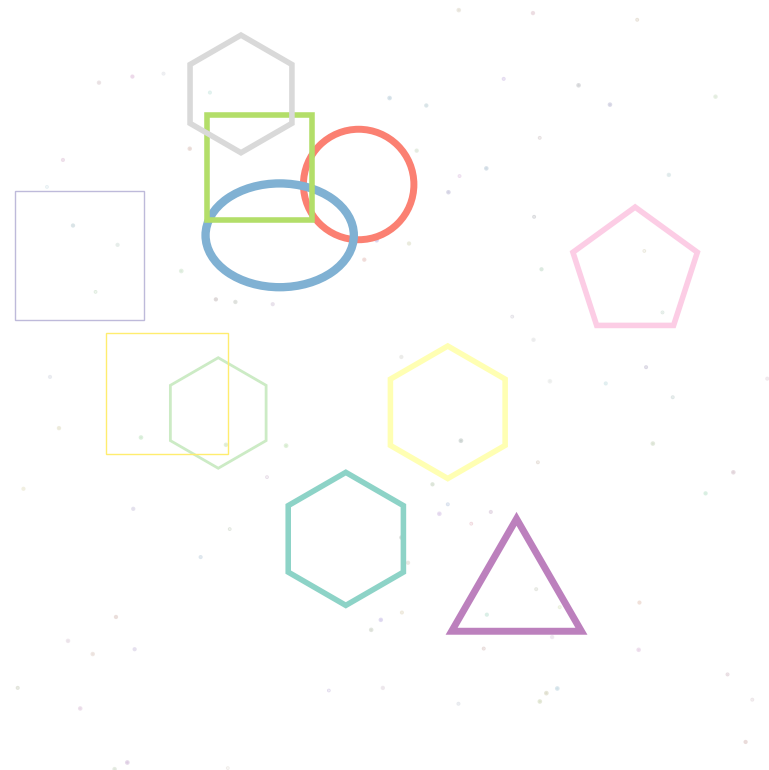[{"shape": "hexagon", "thickness": 2, "radius": 0.43, "center": [0.449, 0.3]}, {"shape": "hexagon", "thickness": 2, "radius": 0.43, "center": [0.582, 0.465]}, {"shape": "square", "thickness": 0.5, "radius": 0.42, "center": [0.103, 0.668]}, {"shape": "circle", "thickness": 2.5, "radius": 0.36, "center": [0.466, 0.76]}, {"shape": "oval", "thickness": 3, "radius": 0.48, "center": [0.363, 0.694]}, {"shape": "square", "thickness": 2, "radius": 0.34, "center": [0.337, 0.782]}, {"shape": "pentagon", "thickness": 2, "radius": 0.42, "center": [0.825, 0.646]}, {"shape": "hexagon", "thickness": 2, "radius": 0.38, "center": [0.313, 0.878]}, {"shape": "triangle", "thickness": 2.5, "radius": 0.49, "center": [0.671, 0.229]}, {"shape": "hexagon", "thickness": 1, "radius": 0.36, "center": [0.283, 0.464]}, {"shape": "square", "thickness": 0.5, "radius": 0.39, "center": [0.217, 0.489]}]